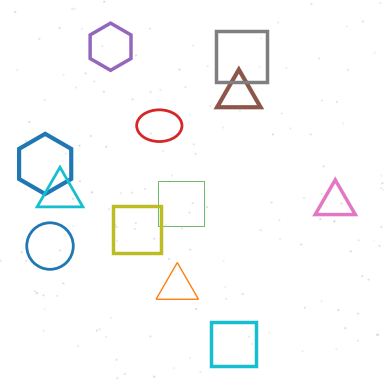[{"shape": "circle", "thickness": 2, "radius": 0.3, "center": [0.13, 0.361]}, {"shape": "hexagon", "thickness": 3, "radius": 0.39, "center": [0.117, 0.574]}, {"shape": "triangle", "thickness": 1, "radius": 0.32, "center": [0.46, 0.254]}, {"shape": "square", "thickness": 0.5, "radius": 0.3, "center": [0.47, 0.471]}, {"shape": "oval", "thickness": 2, "radius": 0.29, "center": [0.414, 0.674]}, {"shape": "hexagon", "thickness": 2.5, "radius": 0.31, "center": [0.287, 0.879]}, {"shape": "triangle", "thickness": 3, "radius": 0.33, "center": [0.62, 0.754]}, {"shape": "triangle", "thickness": 2.5, "radius": 0.3, "center": [0.871, 0.473]}, {"shape": "square", "thickness": 2.5, "radius": 0.33, "center": [0.628, 0.853]}, {"shape": "square", "thickness": 2.5, "radius": 0.31, "center": [0.356, 0.403]}, {"shape": "triangle", "thickness": 2, "radius": 0.34, "center": [0.156, 0.497]}, {"shape": "square", "thickness": 2.5, "radius": 0.29, "center": [0.606, 0.107]}]